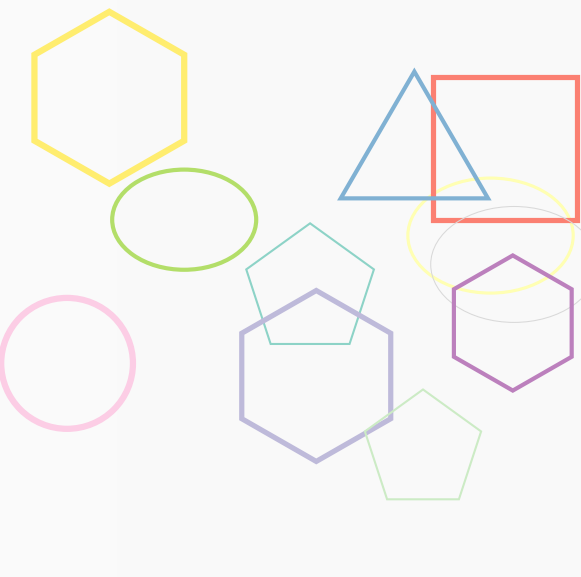[{"shape": "pentagon", "thickness": 1, "radius": 0.58, "center": [0.533, 0.497]}, {"shape": "oval", "thickness": 1.5, "radius": 0.71, "center": [0.844, 0.591]}, {"shape": "hexagon", "thickness": 2.5, "radius": 0.74, "center": [0.544, 0.348]}, {"shape": "square", "thickness": 2.5, "radius": 0.62, "center": [0.87, 0.742]}, {"shape": "triangle", "thickness": 2, "radius": 0.73, "center": [0.713, 0.729]}, {"shape": "oval", "thickness": 2, "radius": 0.62, "center": [0.317, 0.619]}, {"shape": "circle", "thickness": 3, "radius": 0.57, "center": [0.115, 0.37]}, {"shape": "oval", "thickness": 0.5, "radius": 0.72, "center": [0.884, 0.541]}, {"shape": "hexagon", "thickness": 2, "radius": 0.58, "center": [0.882, 0.44]}, {"shape": "pentagon", "thickness": 1, "radius": 0.53, "center": [0.728, 0.22]}, {"shape": "hexagon", "thickness": 3, "radius": 0.74, "center": [0.188, 0.83]}]